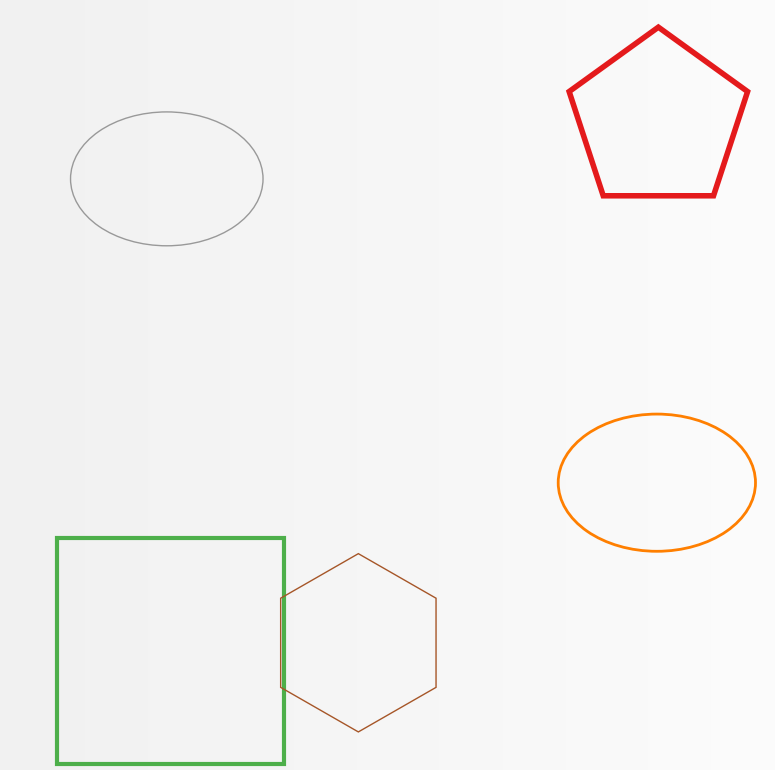[{"shape": "pentagon", "thickness": 2, "radius": 0.61, "center": [0.85, 0.844]}, {"shape": "square", "thickness": 1.5, "radius": 0.73, "center": [0.22, 0.155]}, {"shape": "oval", "thickness": 1, "radius": 0.64, "center": [0.848, 0.373]}, {"shape": "hexagon", "thickness": 0.5, "radius": 0.58, "center": [0.462, 0.165]}, {"shape": "oval", "thickness": 0.5, "radius": 0.62, "center": [0.215, 0.768]}]